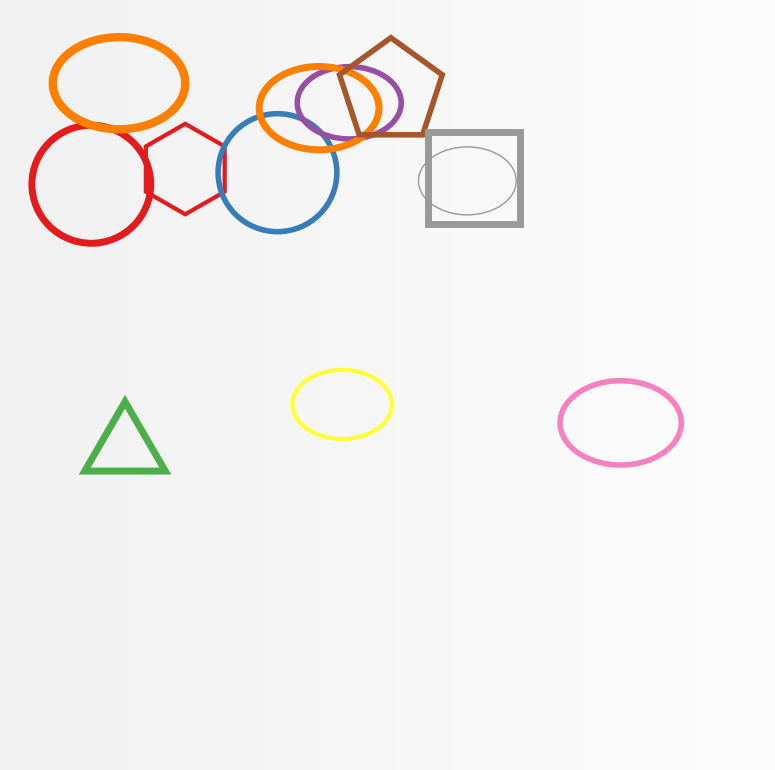[{"shape": "hexagon", "thickness": 1.5, "radius": 0.29, "center": [0.239, 0.78]}, {"shape": "circle", "thickness": 2.5, "radius": 0.38, "center": [0.118, 0.761]}, {"shape": "circle", "thickness": 2, "radius": 0.38, "center": [0.358, 0.776]}, {"shape": "triangle", "thickness": 2.5, "radius": 0.3, "center": [0.161, 0.418]}, {"shape": "oval", "thickness": 2, "radius": 0.34, "center": [0.451, 0.866]}, {"shape": "oval", "thickness": 3, "radius": 0.43, "center": [0.154, 0.892]}, {"shape": "oval", "thickness": 2.5, "radius": 0.39, "center": [0.412, 0.86]}, {"shape": "oval", "thickness": 1.5, "radius": 0.32, "center": [0.442, 0.475]}, {"shape": "pentagon", "thickness": 2, "radius": 0.35, "center": [0.504, 0.881]}, {"shape": "oval", "thickness": 2, "radius": 0.39, "center": [0.801, 0.451]}, {"shape": "oval", "thickness": 0.5, "radius": 0.32, "center": [0.603, 0.765]}, {"shape": "square", "thickness": 2.5, "radius": 0.3, "center": [0.612, 0.768]}]